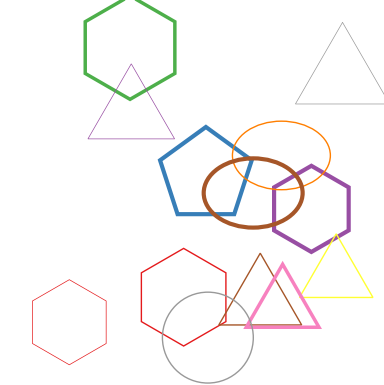[{"shape": "hexagon", "thickness": 1, "radius": 0.63, "center": [0.477, 0.228]}, {"shape": "hexagon", "thickness": 0.5, "radius": 0.55, "center": [0.18, 0.163]}, {"shape": "pentagon", "thickness": 3, "radius": 0.63, "center": [0.535, 0.545]}, {"shape": "hexagon", "thickness": 2.5, "radius": 0.67, "center": [0.338, 0.876]}, {"shape": "hexagon", "thickness": 3, "radius": 0.56, "center": [0.809, 0.457]}, {"shape": "triangle", "thickness": 0.5, "radius": 0.65, "center": [0.341, 0.704]}, {"shape": "oval", "thickness": 1, "radius": 0.64, "center": [0.731, 0.596]}, {"shape": "triangle", "thickness": 1, "radius": 0.55, "center": [0.873, 0.282]}, {"shape": "triangle", "thickness": 1, "radius": 0.62, "center": [0.676, 0.218]}, {"shape": "oval", "thickness": 3, "radius": 0.64, "center": [0.658, 0.499]}, {"shape": "triangle", "thickness": 2.5, "radius": 0.55, "center": [0.734, 0.205]}, {"shape": "triangle", "thickness": 0.5, "radius": 0.71, "center": [0.89, 0.801]}, {"shape": "circle", "thickness": 1, "radius": 0.59, "center": [0.54, 0.123]}]